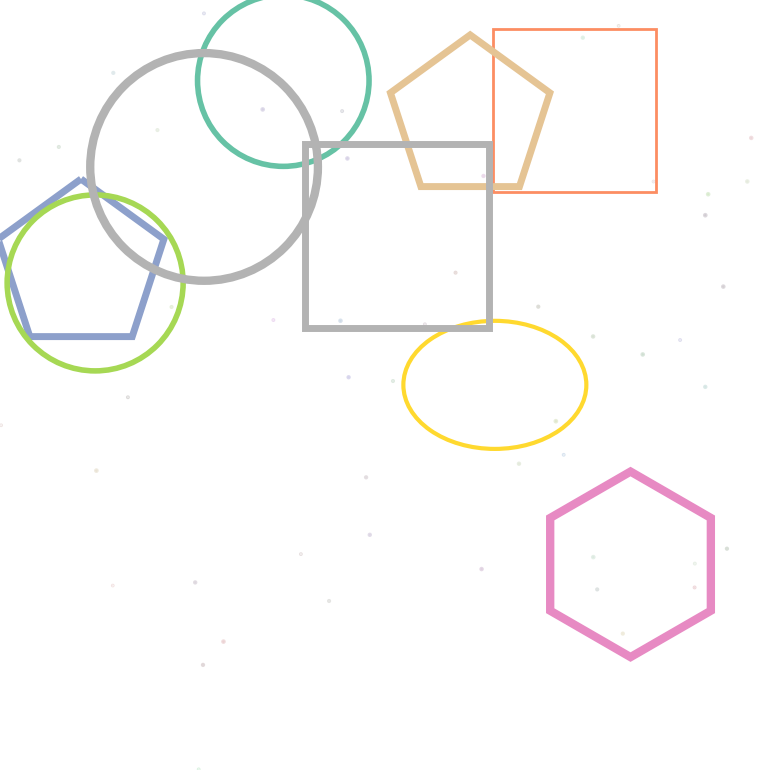[{"shape": "circle", "thickness": 2, "radius": 0.56, "center": [0.368, 0.895]}, {"shape": "square", "thickness": 1, "radius": 0.53, "center": [0.746, 0.857]}, {"shape": "pentagon", "thickness": 2.5, "radius": 0.57, "center": [0.105, 0.654]}, {"shape": "hexagon", "thickness": 3, "radius": 0.6, "center": [0.819, 0.267]}, {"shape": "circle", "thickness": 2, "radius": 0.57, "center": [0.124, 0.633]}, {"shape": "oval", "thickness": 1.5, "radius": 0.59, "center": [0.643, 0.5]}, {"shape": "pentagon", "thickness": 2.5, "radius": 0.54, "center": [0.611, 0.846]}, {"shape": "square", "thickness": 2.5, "radius": 0.6, "center": [0.515, 0.694]}, {"shape": "circle", "thickness": 3, "radius": 0.74, "center": [0.265, 0.783]}]